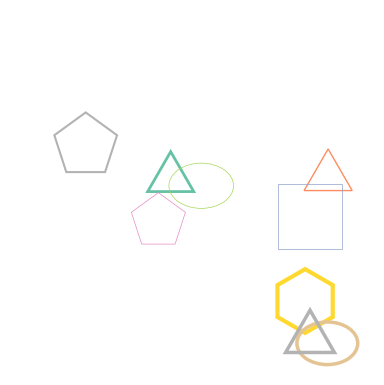[{"shape": "triangle", "thickness": 2, "radius": 0.35, "center": [0.443, 0.537]}, {"shape": "triangle", "thickness": 1, "radius": 0.36, "center": [0.852, 0.541]}, {"shape": "square", "thickness": 0.5, "radius": 0.42, "center": [0.805, 0.439]}, {"shape": "pentagon", "thickness": 0.5, "radius": 0.37, "center": [0.411, 0.426]}, {"shape": "oval", "thickness": 0.5, "radius": 0.42, "center": [0.523, 0.518]}, {"shape": "hexagon", "thickness": 3, "radius": 0.41, "center": [0.792, 0.218]}, {"shape": "oval", "thickness": 2.5, "radius": 0.4, "center": [0.85, 0.108]}, {"shape": "pentagon", "thickness": 1.5, "radius": 0.43, "center": [0.223, 0.622]}, {"shape": "triangle", "thickness": 2.5, "radius": 0.37, "center": [0.805, 0.121]}]